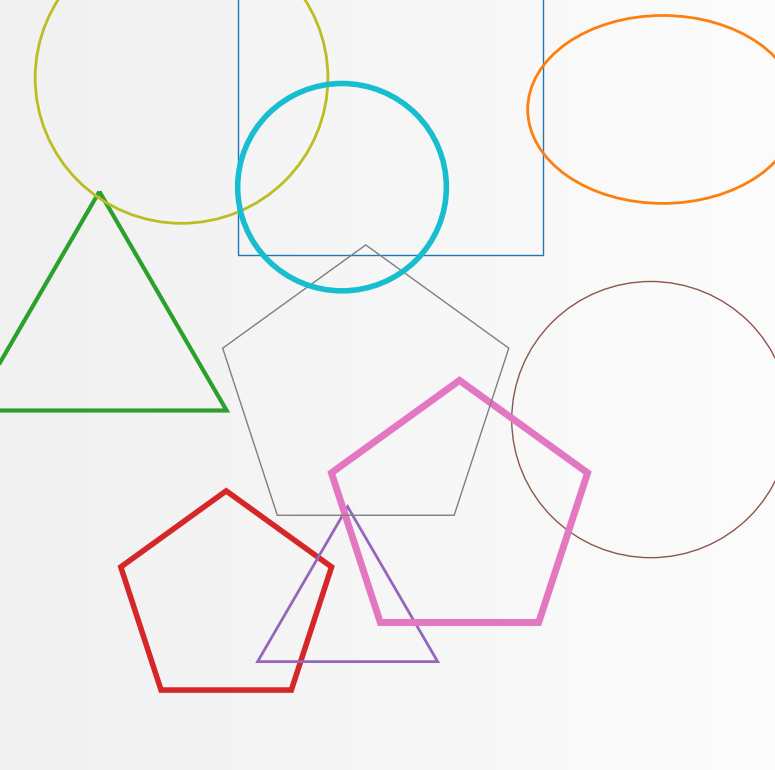[{"shape": "square", "thickness": 0.5, "radius": 0.99, "center": [0.504, 0.865]}, {"shape": "oval", "thickness": 1, "radius": 0.87, "center": [0.855, 0.858]}, {"shape": "triangle", "thickness": 1.5, "radius": 0.95, "center": [0.128, 0.562]}, {"shape": "pentagon", "thickness": 2, "radius": 0.71, "center": [0.292, 0.22]}, {"shape": "triangle", "thickness": 1, "radius": 0.67, "center": [0.449, 0.208]}, {"shape": "circle", "thickness": 0.5, "radius": 0.9, "center": [0.84, 0.455]}, {"shape": "pentagon", "thickness": 2.5, "radius": 0.87, "center": [0.593, 0.332]}, {"shape": "pentagon", "thickness": 0.5, "radius": 0.97, "center": [0.472, 0.488]}, {"shape": "circle", "thickness": 1, "radius": 0.94, "center": [0.234, 0.899]}, {"shape": "circle", "thickness": 2, "radius": 0.67, "center": [0.441, 0.757]}]